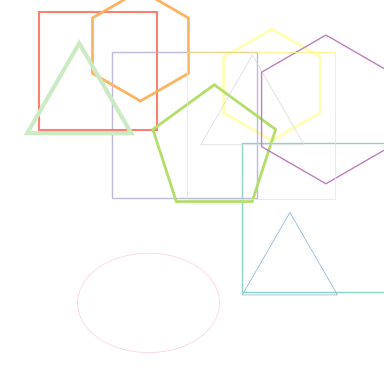[{"shape": "square", "thickness": 1, "radius": 0.97, "center": [0.822, 0.435]}, {"shape": "hexagon", "thickness": 2, "radius": 0.72, "center": [0.706, 0.78]}, {"shape": "square", "thickness": 1, "radius": 0.95, "center": [0.479, 0.676]}, {"shape": "square", "thickness": 1.5, "radius": 0.77, "center": [0.255, 0.815]}, {"shape": "triangle", "thickness": 0.5, "radius": 0.71, "center": [0.753, 0.305]}, {"shape": "hexagon", "thickness": 2, "radius": 0.72, "center": [0.365, 0.881]}, {"shape": "pentagon", "thickness": 2, "radius": 0.84, "center": [0.556, 0.612]}, {"shape": "oval", "thickness": 0.5, "radius": 0.92, "center": [0.386, 0.213]}, {"shape": "triangle", "thickness": 0.5, "radius": 0.78, "center": [0.656, 0.702]}, {"shape": "hexagon", "thickness": 1, "radius": 0.97, "center": [0.847, 0.716]}, {"shape": "triangle", "thickness": 3, "radius": 0.78, "center": [0.206, 0.732]}, {"shape": "square", "thickness": 0.5, "radius": 0.96, "center": [0.678, 0.674]}]